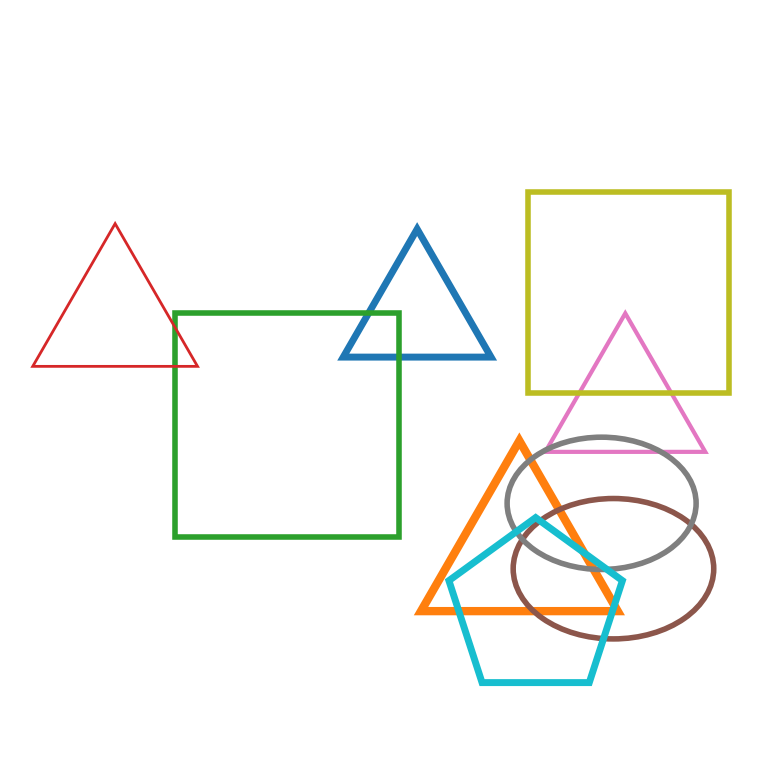[{"shape": "triangle", "thickness": 2.5, "radius": 0.55, "center": [0.542, 0.592]}, {"shape": "triangle", "thickness": 3, "radius": 0.74, "center": [0.675, 0.28]}, {"shape": "square", "thickness": 2, "radius": 0.73, "center": [0.373, 0.448]}, {"shape": "triangle", "thickness": 1, "radius": 0.62, "center": [0.15, 0.586]}, {"shape": "oval", "thickness": 2, "radius": 0.65, "center": [0.797, 0.261]}, {"shape": "triangle", "thickness": 1.5, "radius": 0.6, "center": [0.812, 0.473]}, {"shape": "oval", "thickness": 2, "radius": 0.61, "center": [0.781, 0.346]}, {"shape": "square", "thickness": 2, "radius": 0.65, "center": [0.816, 0.62]}, {"shape": "pentagon", "thickness": 2.5, "radius": 0.59, "center": [0.696, 0.209]}]